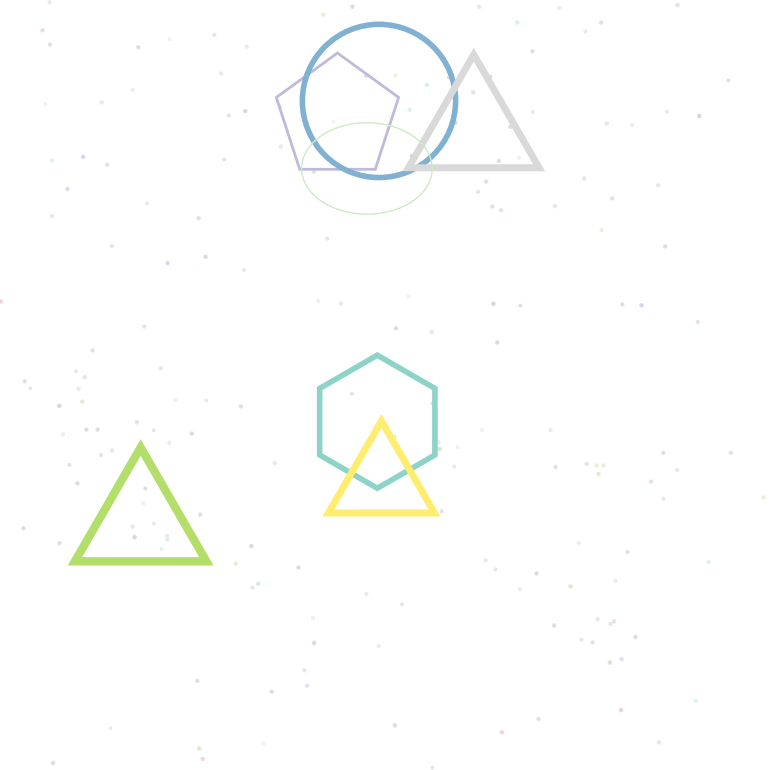[{"shape": "hexagon", "thickness": 2, "radius": 0.43, "center": [0.49, 0.452]}, {"shape": "pentagon", "thickness": 1, "radius": 0.42, "center": [0.438, 0.848]}, {"shape": "circle", "thickness": 2, "radius": 0.5, "center": [0.492, 0.869]}, {"shape": "triangle", "thickness": 3, "radius": 0.49, "center": [0.183, 0.32]}, {"shape": "triangle", "thickness": 2.5, "radius": 0.49, "center": [0.615, 0.831]}, {"shape": "oval", "thickness": 0.5, "radius": 0.42, "center": [0.477, 0.781]}, {"shape": "triangle", "thickness": 2.5, "radius": 0.4, "center": [0.495, 0.374]}]